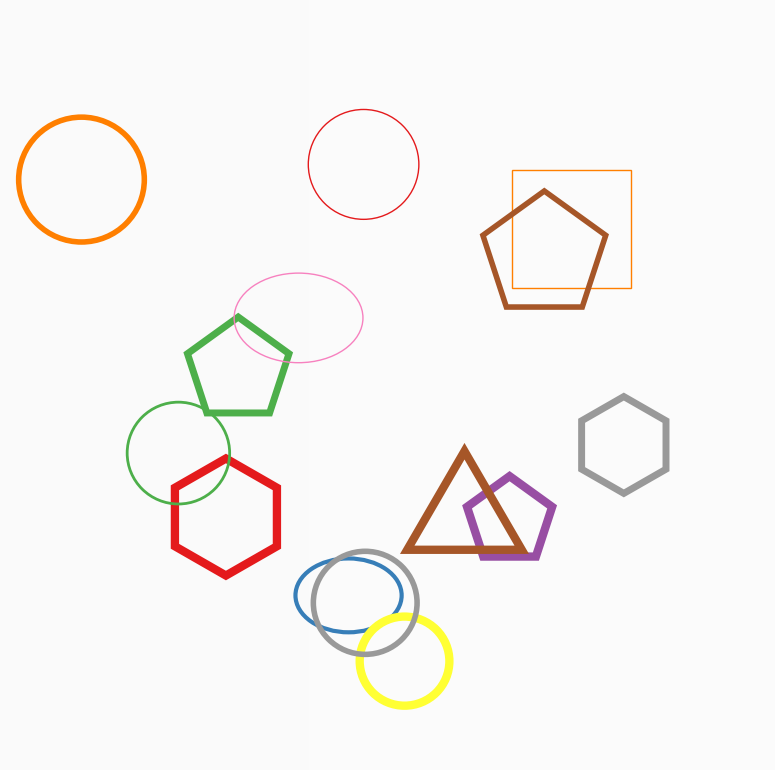[{"shape": "circle", "thickness": 0.5, "radius": 0.36, "center": [0.469, 0.786]}, {"shape": "hexagon", "thickness": 3, "radius": 0.38, "center": [0.292, 0.329]}, {"shape": "oval", "thickness": 1.5, "radius": 0.34, "center": [0.45, 0.227]}, {"shape": "circle", "thickness": 1, "radius": 0.33, "center": [0.23, 0.412]}, {"shape": "pentagon", "thickness": 2.5, "radius": 0.34, "center": [0.307, 0.519]}, {"shape": "pentagon", "thickness": 3, "radius": 0.29, "center": [0.658, 0.324]}, {"shape": "circle", "thickness": 2, "radius": 0.41, "center": [0.105, 0.767]}, {"shape": "square", "thickness": 0.5, "radius": 0.38, "center": [0.738, 0.703]}, {"shape": "circle", "thickness": 3, "radius": 0.29, "center": [0.522, 0.141]}, {"shape": "triangle", "thickness": 3, "radius": 0.43, "center": [0.599, 0.329]}, {"shape": "pentagon", "thickness": 2, "radius": 0.42, "center": [0.702, 0.669]}, {"shape": "oval", "thickness": 0.5, "radius": 0.42, "center": [0.385, 0.587]}, {"shape": "hexagon", "thickness": 2.5, "radius": 0.31, "center": [0.805, 0.422]}, {"shape": "circle", "thickness": 2, "radius": 0.33, "center": [0.471, 0.217]}]